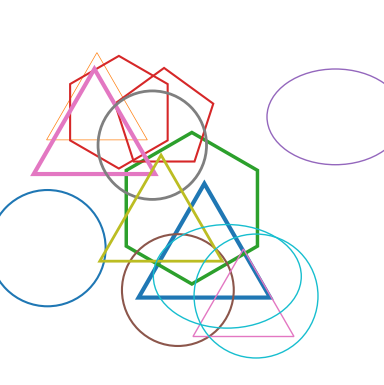[{"shape": "triangle", "thickness": 3, "radius": 0.99, "center": [0.531, 0.326]}, {"shape": "circle", "thickness": 1.5, "radius": 0.76, "center": [0.123, 0.355]}, {"shape": "triangle", "thickness": 0.5, "radius": 0.76, "center": [0.252, 0.712]}, {"shape": "hexagon", "thickness": 2.5, "radius": 0.98, "center": [0.498, 0.459]}, {"shape": "pentagon", "thickness": 1.5, "radius": 0.67, "center": [0.426, 0.689]}, {"shape": "hexagon", "thickness": 1.5, "radius": 0.73, "center": [0.309, 0.708]}, {"shape": "oval", "thickness": 1, "radius": 0.89, "center": [0.871, 0.696]}, {"shape": "circle", "thickness": 1.5, "radius": 0.73, "center": [0.462, 0.247]}, {"shape": "triangle", "thickness": 3, "radius": 0.91, "center": [0.245, 0.639]}, {"shape": "triangle", "thickness": 1, "radius": 0.76, "center": [0.632, 0.202]}, {"shape": "circle", "thickness": 2, "radius": 0.7, "center": [0.396, 0.623]}, {"shape": "triangle", "thickness": 2, "radius": 0.92, "center": [0.418, 0.414]}, {"shape": "oval", "thickness": 1, "radius": 0.96, "center": [0.59, 0.282]}, {"shape": "circle", "thickness": 1, "radius": 0.8, "center": [0.665, 0.231]}]